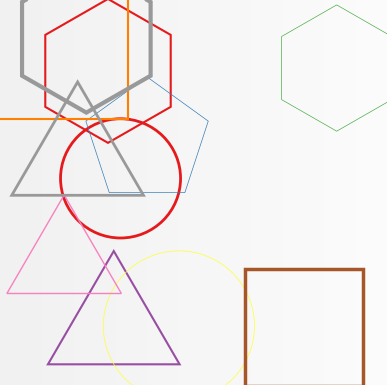[{"shape": "hexagon", "thickness": 1.5, "radius": 0.93, "center": [0.279, 0.816]}, {"shape": "circle", "thickness": 2, "radius": 0.77, "center": [0.311, 0.537]}, {"shape": "pentagon", "thickness": 0.5, "radius": 0.83, "center": [0.379, 0.634]}, {"shape": "hexagon", "thickness": 0.5, "radius": 0.82, "center": [0.869, 0.823]}, {"shape": "triangle", "thickness": 1.5, "radius": 0.98, "center": [0.294, 0.152]}, {"shape": "square", "thickness": 1.5, "radius": 0.84, "center": [0.163, 0.861]}, {"shape": "circle", "thickness": 0.5, "radius": 0.98, "center": [0.462, 0.153]}, {"shape": "square", "thickness": 2.5, "radius": 0.76, "center": [0.784, 0.149]}, {"shape": "triangle", "thickness": 1, "radius": 0.85, "center": [0.165, 0.323]}, {"shape": "triangle", "thickness": 2, "radius": 0.98, "center": [0.2, 0.591]}, {"shape": "hexagon", "thickness": 3, "radius": 0.96, "center": [0.223, 0.899]}]